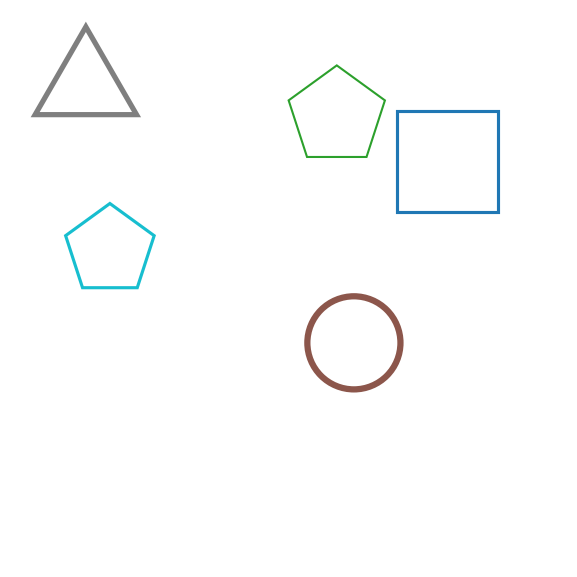[{"shape": "square", "thickness": 1.5, "radius": 0.44, "center": [0.775, 0.719]}, {"shape": "pentagon", "thickness": 1, "radius": 0.44, "center": [0.583, 0.798]}, {"shape": "circle", "thickness": 3, "radius": 0.4, "center": [0.613, 0.405]}, {"shape": "triangle", "thickness": 2.5, "radius": 0.51, "center": [0.149, 0.851]}, {"shape": "pentagon", "thickness": 1.5, "radius": 0.4, "center": [0.19, 0.566]}]